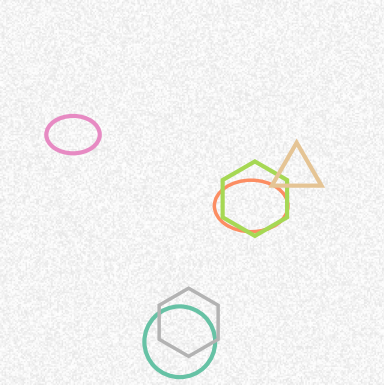[{"shape": "circle", "thickness": 3, "radius": 0.46, "center": [0.467, 0.112]}, {"shape": "oval", "thickness": 2.5, "radius": 0.48, "center": [0.652, 0.465]}, {"shape": "oval", "thickness": 3, "radius": 0.35, "center": [0.19, 0.65]}, {"shape": "hexagon", "thickness": 3, "radius": 0.48, "center": [0.662, 0.484]}, {"shape": "triangle", "thickness": 3, "radius": 0.37, "center": [0.771, 0.555]}, {"shape": "hexagon", "thickness": 2.5, "radius": 0.44, "center": [0.49, 0.163]}]